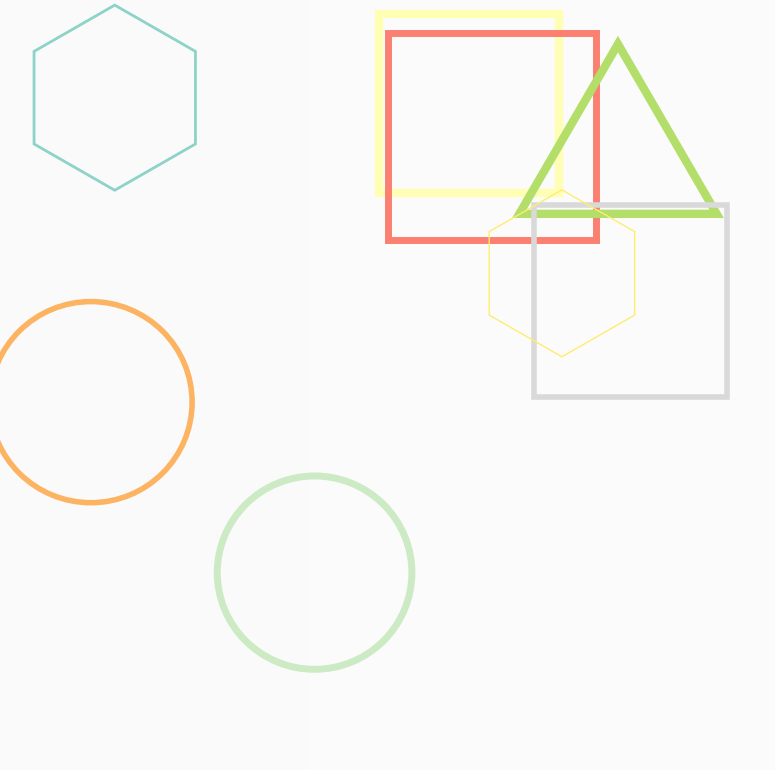[{"shape": "hexagon", "thickness": 1, "radius": 0.6, "center": [0.148, 0.873]}, {"shape": "square", "thickness": 3, "radius": 0.58, "center": [0.605, 0.866]}, {"shape": "square", "thickness": 2.5, "radius": 0.67, "center": [0.635, 0.823]}, {"shape": "circle", "thickness": 2, "radius": 0.65, "center": [0.117, 0.478]}, {"shape": "triangle", "thickness": 3, "radius": 0.73, "center": [0.797, 0.796]}, {"shape": "square", "thickness": 2, "radius": 0.62, "center": [0.813, 0.609]}, {"shape": "circle", "thickness": 2.5, "radius": 0.63, "center": [0.406, 0.256]}, {"shape": "hexagon", "thickness": 0.5, "radius": 0.54, "center": [0.725, 0.645]}]